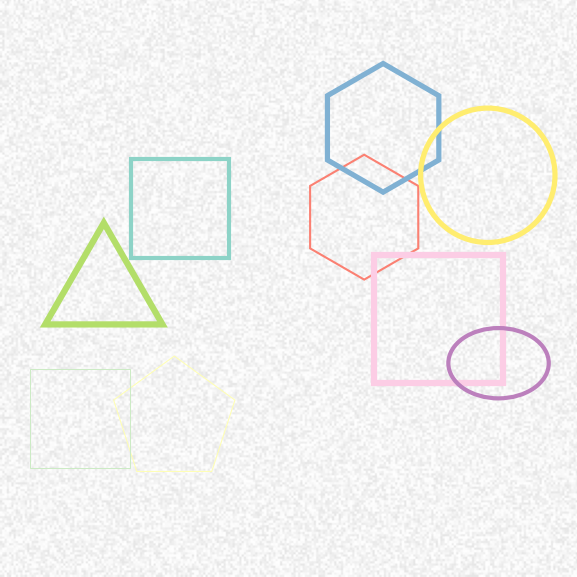[{"shape": "square", "thickness": 2, "radius": 0.43, "center": [0.311, 0.638]}, {"shape": "pentagon", "thickness": 0.5, "radius": 0.55, "center": [0.302, 0.272]}, {"shape": "hexagon", "thickness": 1, "radius": 0.54, "center": [0.631, 0.623]}, {"shape": "hexagon", "thickness": 2.5, "radius": 0.56, "center": [0.663, 0.778]}, {"shape": "triangle", "thickness": 3, "radius": 0.59, "center": [0.18, 0.496]}, {"shape": "square", "thickness": 3, "radius": 0.56, "center": [0.759, 0.447]}, {"shape": "oval", "thickness": 2, "radius": 0.43, "center": [0.863, 0.37]}, {"shape": "square", "thickness": 0.5, "radius": 0.43, "center": [0.138, 0.274]}, {"shape": "circle", "thickness": 2.5, "radius": 0.58, "center": [0.845, 0.696]}]